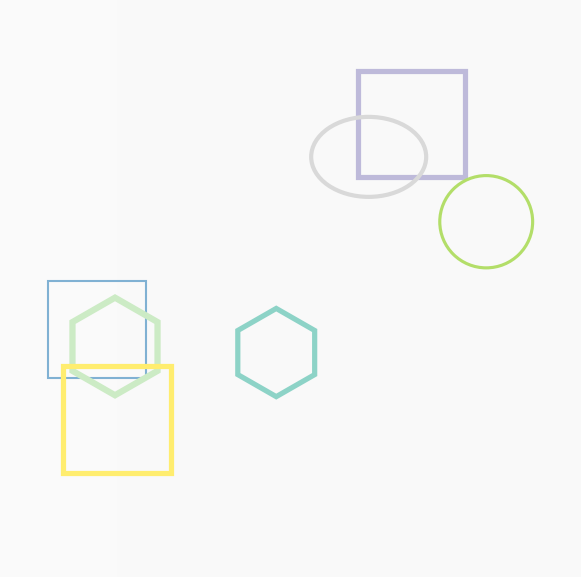[{"shape": "hexagon", "thickness": 2.5, "radius": 0.38, "center": [0.475, 0.389]}, {"shape": "square", "thickness": 2.5, "radius": 0.46, "center": [0.707, 0.785]}, {"shape": "square", "thickness": 1, "radius": 0.42, "center": [0.167, 0.428]}, {"shape": "circle", "thickness": 1.5, "radius": 0.4, "center": [0.836, 0.615]}, {"shape": "oval", "thickness": 2, "radius": 0.49, "center": [0.634, 0.727]}, {"shape": "hexagon", "thickness": 3, "radius": 0.42, "center": [0.198, 0.399]}, {"shape": "square", "thickness": 2.5, "radius": 0.46, "center": [0.201, 0.272]}]